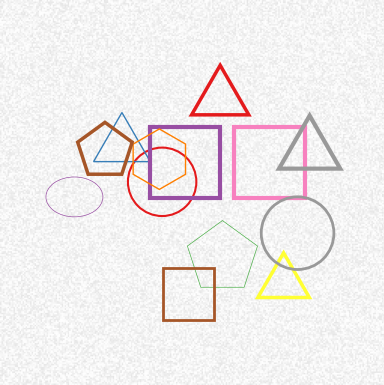[{"shape": "circle", "thickness": 1.5, "radius": 0.44, "center": [0.421, 0.528]}, {"shape": "triangle", "thickness": 2.5, "radius": 0.43, "center": [0.572, 0.745]}, {"shape": "triangle", "thickness": 1, "radius": 0.43, "center": [0.317, 0.623]}, {"shape": "pentagon", "thickness": 0.5, "radius": 0.48, "center": [0.578, 0.331]}, {"shape": "square", "thickness": 3, "radius": 0.46, "center": [0.48, 0.578]}, {"shape": "oval", "thickness": 0.5, "radius": 0.37, "center": [0.193, 0.489]}, {"shape": "hexagon", "thickness": 1, "radius": 0.39, "center": [0.414, 0.587]}, {"shape": "triangle", "thickness": 2.5, "radius": 0.39, "center": [0.737, 0.266]}, {"shape": "pentagon", "thickness": 2.5, "radius": 0.37, "center": [0.273, 0.608]}, {"shape": "square", "thickness": 2, "radius": 0.33, "center": [0.49, 0.236]}, {"shape": "square", "thickness": 3, "radius": 0.46, "center": [0.7, 0.579]}, {"shape": "circle", "thickness": 2, "radius": 0.47, "center": [0.773, 0.394]}, {"shape": "triangle", "thickness": 3, "radius": 0.46, "center": [0.804, 0.608]}]